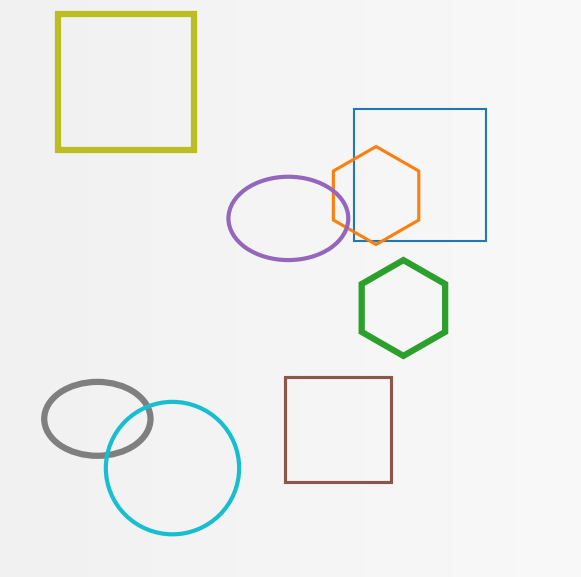[{"shape": "square", "thickness": 1, "radius": 0.57, "center": [0.722, 0.696]}, {"shape": "hexagon", "thickness": 1.5, "radius": 0.42, "center": [0.647, 0.661]}, {"shape": "hexagon", "thickness": 3, "radius": 0.41, "center": [0.694, 0.466]}, {"shape": "oval", "thickness": 2, "radius": 0.52, "center": [0.496, 0.621]}, {"shape": "square", "thickness": 1.5, "radius": 0.46, "center": [0.582, 0.256]}, {"shape": "oval", "thickness": 3, "radius": 0.46, "center": [0.167, 0.274]}, {"shape": "square", "thickness": 3, "radius": 0.59, "center": [0.217, 0.857]}, {"shape": "circle", "thickness": 2, "radius": 0.57, "center": [0.297, 0.189]}]